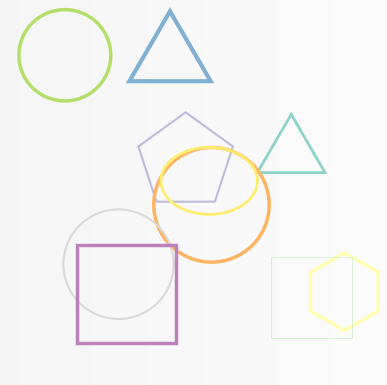[{"shape": "triangle", "thickness": 2, "radius": 0.5, "center": [0.751, 0.602]}, {"shape": "hexagon", "thickness": 2.5, "radius": 0.5, "center": [0.889, 0.242]}, {"shape": "pentagon", "thickness": 1.5, "radius": 0.64, "center": [0.479, 0.58]}, {"shape": "triangle", "thickness": 3, "radius": 0.61, "center": [0.439, 0.85]}, {"shape": "circle", "thickness": 2.5, "radius": 0.74, "center": [0.546, 0.468]}, {"shape": "circle", "thickness": 2.5, "radius": 0.59, "center": [0.167, 0.856]}, {"shape": "circle", "thickness": 1.5, "radius": 0.71, "center": [0.306, 0.314]}, {"shape": "square", "thickness": 2.5, "radius": 0.64, "center": [0.327, 0.237]}, {"shape": "square", "thickness": 0.5, "radius": 0.53, "center": [0.804, 0.227]}, {"shape": "oval", "thickness": 2, "radius": 0.62, "center": [0.54, 0.53]}]